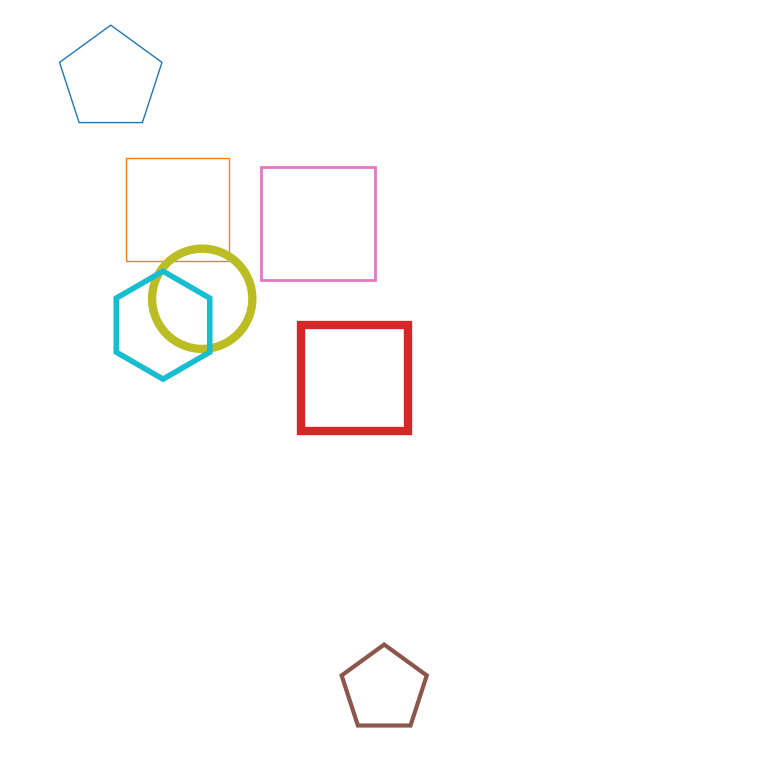[{"shape": "pentagon", "thickness": 0.5, "radius": 0.35, "center": [0.144, 0.897]}, {"shape": "square", "thickness": 0.5, "radius": 0.33, "center": [0.23, 0.728]}, {"shape": "square", "thickness": 3, "radius": 0.35, "center": [0.46, 0.509]}, {"shape": "pentagon", "thickness": 1.5, "radius": 0.29, "center": [0.499, 0.105]}, {"shape": "square", "thickness": 1, "radius": 0.37, "center": [0.413, 0.71]}, {"shape": "circle", "thickness": 3, "radius": 0.33, "center": [0.263, 0.612]}, {"shape": "hexagon", "thickness": 2, "radius": 0.35, "center": [0.212, 0.578]}]